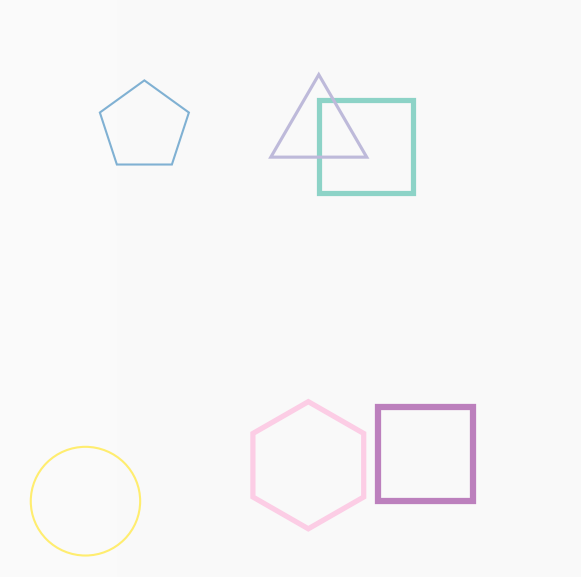[{"shape": "square", "thickness": 2.5, "radius": 0.41, "center": [0.629, 0.745]}, {"shape": "triangle", "thickness": 1.5, "radius": 0.48, "center": [0.548, 0.775]}, {"shape": "pentagon", "thickness": 1, "radius": 0.4, "center": [0.248, 0.779]}, {"shape": "hexagon", "thickness": 2.5, "radius": 0.55, "center": [0.53, 0.194]}, {"shape": "square", "thickness": 3, "radius": 0.41, "center": [0.733, 0.213]}, {"shape": "circle", "thickness": 1, "radius": 0.47, "center": [0.147, 0.131]}]